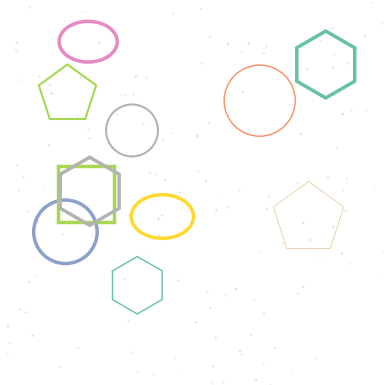[{"shape": "hexagon", "thickness": 1, "radius": 0.37, "center": [0.357, 0.259]}, {"shape": "hexagon", "thickness": 2.5, "radius": 0.43, "center": [0.846, 0.832]}, {"shape": "circle", "thickness": 1, "radius": 0.46, "center": [0.674, 0.739]}, {"shape": "circle", "thickness": 2.5, "radius": 0.41, "center": [0.17, 0.398]}, {"shape": "oval", "thickness": 2.5, "radius": 0.38, "center": [0.229, 0.892]}, {"shape": "square", "thickness": 2.5, "radius": 0.36, "center": [0.223, 0.495]}, {"shape": "pentagon", "thickness": 1.5, "radius": 0.39, "center": [0.175, 0.754]}, {"shape": "oval", "thickness": 2.5, "radius": 0.4, "center": [0.422, 0.438]}, {"shape": "pentagon", "thickness": 0.5, "radius": 0.48, "center": [0.801, 0.433]}, {"shape": "circle", "thickness": 1.5, "radius": 0.34, "center": [0.343, 0.661]}, {"shape": "hexagon", "thickness": 2.5, "radius": 0.44, "center": [0.233, 0.503]}]